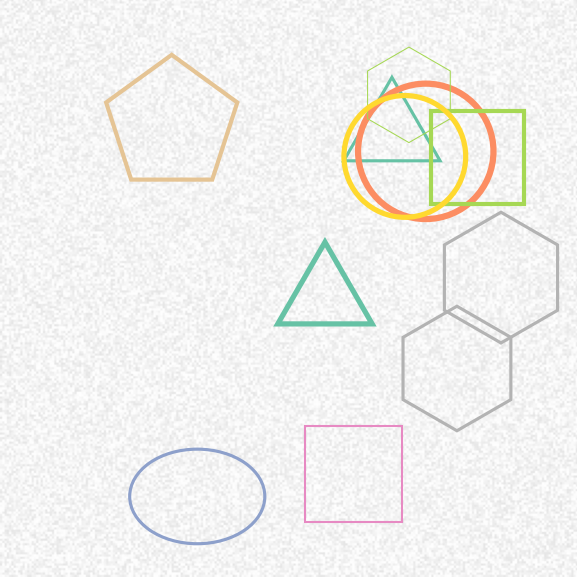[{"shape": "triangle", "thickness": 1.5, "radius": 0.48, "center": [0.679, 0.769]}, {"shape": "triangle", "thickness": 2.5, "radius": 0.47, "center": [0.563, 0.485]}, {"shape": "circle", "thickness": 3, "radius": 0.59, "center": [0.737, 0.737]}, {"shape": "oval", "thickness": 1.5, "radius": 0.58, "center": [0.342, 0.14]}, {"shape": "square", "thickness": 1, "radius": 0.42, "center": [0.613, 0.179]}, {"shape": "square", "thickness": 2, "radius": 0.41, "center": [0.827, 0.726]}, {"shape": "hexagon", "thickness": 0.5, "radius": 0.41, "center": [0.708, 0.835]}, {"shape": "circle", "thickness": 2.5, "radius": 0.53, "center": [0.701, 0.728]}, {"shape": "pentagon", "thickness": 2, "radius": 0.6, "center": [0.297, 0.785]}, {"shape": "hexagon", "thickness": 1.5, "radius": 0.57, "center": [0.868, 0.518]}, {"shape": "hexagon", "thickness": 1.5, "radius": 0.54, "center": [0.791, 0.361]}]